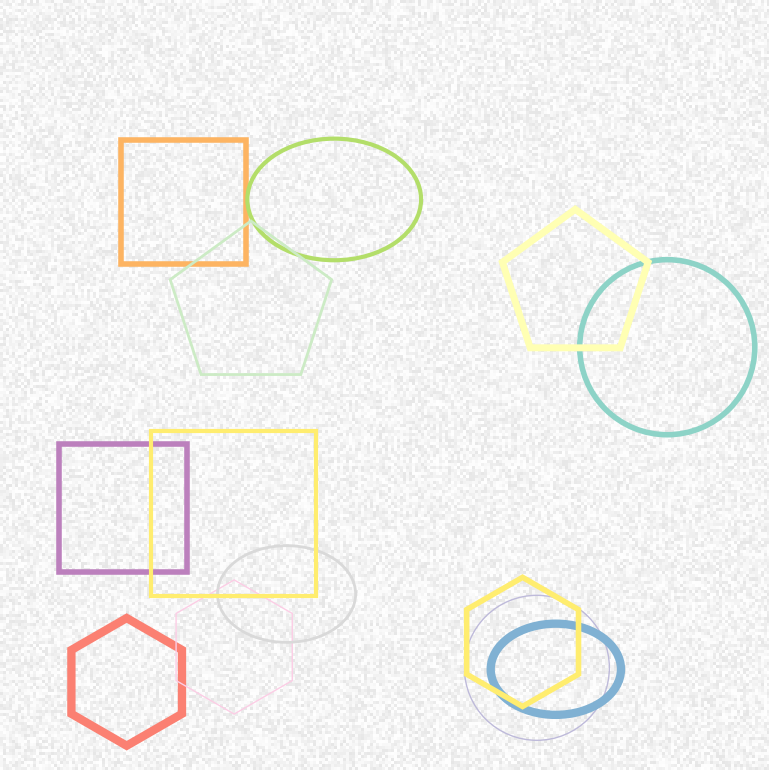[{"shape": "circle", "thickness": 2, "radius": 0.57, "center": [0.867, 0.549]}, {"shape": "pentagon", "thickness": 2.5, "radius": 0.5, "center": [0.747, 0.629]}, {"shape": "circle", "thickness": 0.5, "radius": 0.47, "center": [0.697, 0.133]}, {"shape": "hexagon", "thickness": 3, "radius": 0.41, "center": [0.165, 0.114]}, {"shape": "oval", "thickness": 3, "radius": 0.42, "center": [0.722, 0.131]}, {"shape": "square", "thickness": 2, "radius": 0.41, "center": [0.238, 0.738]}, {"shape": "oval", "thickness": 1.5, "radius": 0.56, "center": [0.434, 0.741]}, {"shape": "hexagon", "thickness": 0.5, "radius": 0.44, "center": [0.304, 0.16]}, {"shape": "oval", "thickness": 1, "radius": 0.45, "center": [0.372, 0.229]}, {"shape": "square", "thickness": 2, "radius": 0.42, "center": [0.16, 0.34]}, {"shape": "pentagon", "thickness": 1, "radius": 0.55, "center": [0.326, 0.603]}, {"shape": "square", "thickness": 1.5, "radius": 0.54, "center": [0.303, 0.333]}, {"shape": "hexagon", "thickness": 2, "radius": 0.42, "center": [0.679, 0.166]}]